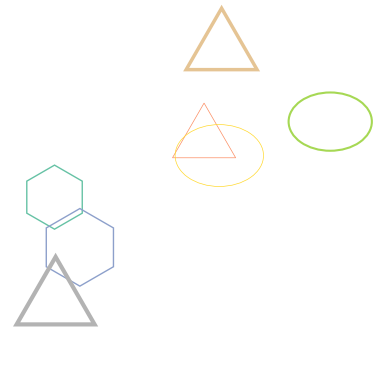[{"shape": "hexagon", "thickness": 1, "radius": 0.42, "center": [0.142, 0.488]}, {"shape": "triangle", "thickness": 0.5, "radius": 0.47, "center": [0.53, 0.638]}, {"shape": "hexagon", "thickness": 1, "radius": 0.5, "center": [0.207, 0.358]}, {"shape": "oval", "thickness": 1.5, "radius": 0.54, "center": [0.858, 0.684]}, {"shape": "oval", "thickness": 0.5, "radius": 0.57, "center": [0.57, 0.596]}, {"shape": "triangle", "thickness": 2.5, "radius": 0.53, "center": [0.576, 0.872]}, {"shape": "triangle", "thickness": 3, "radius": 0.58, "center": [0.144, 0.216]}]